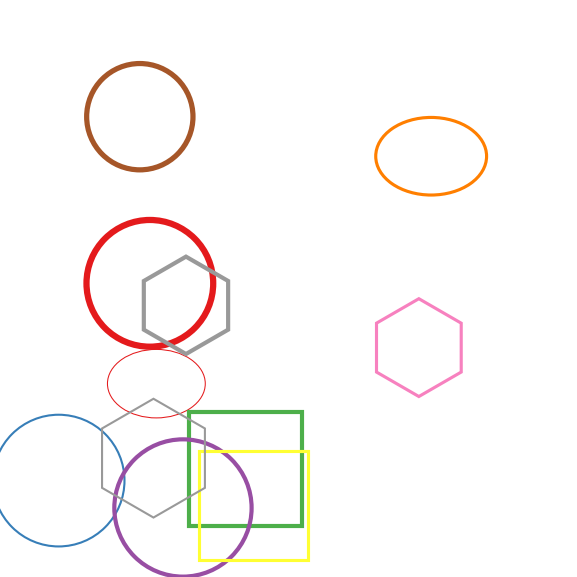[{"shape": "oval", "thickness": 0.5, "radius": 0.42, "center": [0.271, 0.335]}, {"shape": "circle", "thickness": 3, "radius": 0.55, "center": [0.259, 0.509]}, {"shape": "circle", "thickness": 1, "radius": 0.57, "center": [0.102, 0.167]}, {"shape": "square", "thickness": 2, "radius": 0.49, "center": [0.426, 0.187]}, {"shape": "circle", "thickness": 2, "radius": 0.59, "center": [0.317, 0.12]}, {"shape": "oval", "thickness": 1.5, "radius": 0.48, "center": [0.747, 0.729]}, {"shape": "square", "thickness": 1.5, "radius": 0.47, "center": [0.44, 0.124]}, {"shape": "circle", "thickness": 2.5, "radius": 0.46, "center": [0.242, 0.797]}, {"shape": "hexagon", "thickness": 1.5, "radius": 0.42, "center": [0.725, 0.397]}, {"shape": "hexagon", "thickness": 2, "radius": 0.42, "center": [0.322, 0.47]}, {"shape": "hexagon", "thickness": 1, "radius": 0.51, "center": [0.266, 0.206]}]